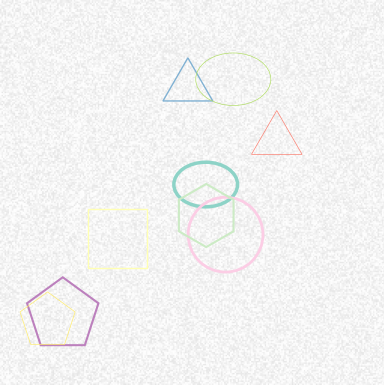[{"shape": "oval", "thickness": 2.5, "radius": 0.41, "center": [0.534, 0.521]}, {"shape": "square", "thickness": 1, "radius": 0.38, "center": [0.304, 0.38]}, {"shape": "triangle", "thickness": 0.5, "radius": 0.38, "center": [0.719, 0.637]}, {"shape": "triangle", "thickness": 1, "radius": 0.37, "center": [0.488, 0.775]}, {"shape": "oval", "thickness": 0.5, "radius": 0.49, "center": [0.606, 0.794]}, {"shape": "circle", "thickness": 2, "radius": 0.49, "center": [0.586, 0.391]}, {"shape": "pentagon", "thickness": 1.5, "radius": 0.49, "center": [0.163, 0.182]}, {"shape": "hexagon", "thickness": 1.5, "radius": 0.41, "center": [0.536, 0.44]}, {"shape": "pentagon", "thickness": 0.5, "radius": 0.38, "center": [0.124, 0.167]}]